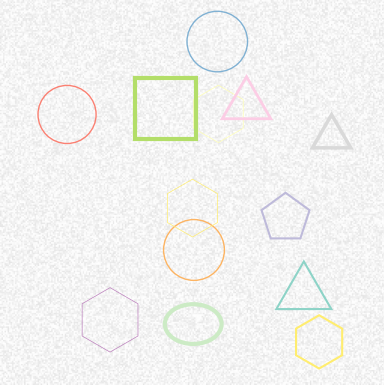[{"shape": "triangle", "thickness": 1.5, "radius": 0.41, "center": [0.789, 0.238]}, {"shape": "hexagon", "thickness": 0.5, "radius": 0.37, "center": [0.567, 0.704]}, {"shape": "pentagon", "thickness": 1.5, "radius": 0.33, "center": [0.742, 0.434]}, {"shape": "circle", "thickness": 1, "radius": 0.38, "center": [0.174, 0.703]}, {"shape": "circle", "thickness": 1, "radius": 0.39, "center": [0.564, 0.892]}, {"shape": "circle", "thickness": 1, "radius": 0.39, "center": [0.504, 0.351]}, {"shape": "square", "thickness": 3, "radius": 0.4, "center": [0.43, 0.718]}, {"shape": "triangle", "thickness": 2, "radius": 0.36, "center": [0.64, 0.728]}, {"shape": "triangle", "thickness": 2.5, "radius": 0.29, "center": [0.861, 0.645]}, {"shape": "hexagon", "thickness": 0.5, "radius": 0.42, "center": [0.286, 0.169]}, {"shape": "oval", "thickness": 3, "radius": 0.37, "center": [0.502, 0.158]}, {"shape": "hexagon", "thickness": 0.5, "radius": 0.38, "center": [0.5, 0.46]}, {"shape": "hexagon", "thickness": 1.5, "radius": 0.35, "center": [0.829, 0.112]}]